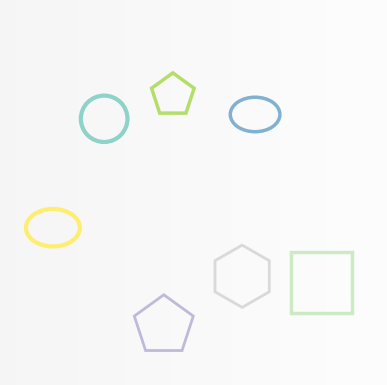[{"shape": "circle", "thickness": 3, "radius": 0.3, "center": [0.269, 0.691]}, {"shape": "pentagon", "thickness": 2, "radius": 0.4, "center": [0.423, 0.154]}, {"shape": "oval", "thickness": 2.5, "radius": 0.32, "center": [0.658, 0.703]}, {"shape": "pentagon", "thickness": 2.5, "radius": 0.29, "center": [0.446, 0.753]}, {"shape": "hexagon", "thickness": 2, "radius": 0.4, "center": [0.625, 0.282]}, {"shape": "square", "thickness": 2.5, "radius": 0.4, "center": [0.829, 0.265]}, {"shape": "oval", "thickness": 3, "radius": 0.35, "center": [0.137, 0.409]}]